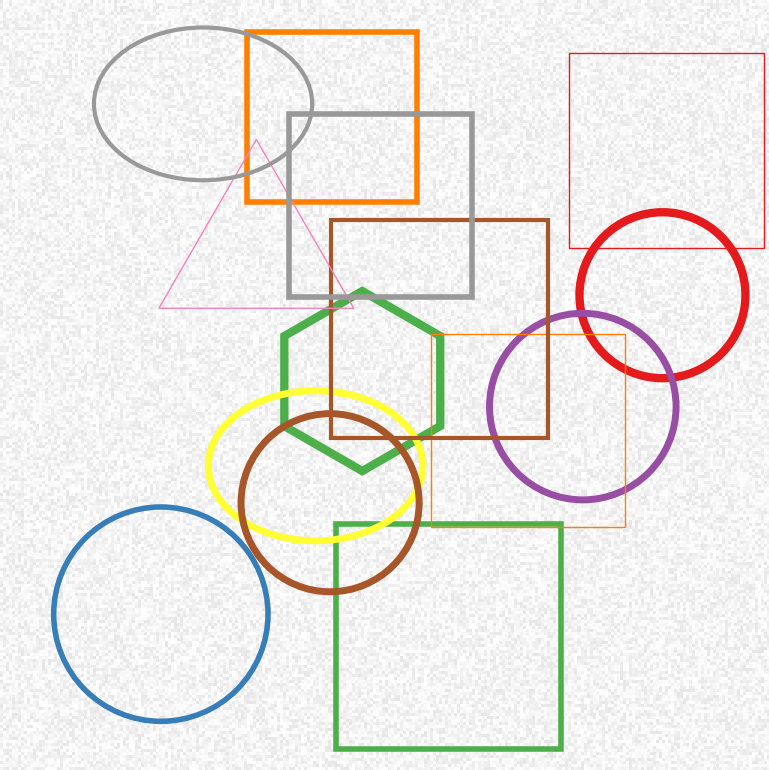[{"shape": "square", "thickness": 0.5, "radius": 0.63, "center": [0.865, 0.805]}, {"shape": "circle", "thickness": 3, "radius": 0.54, "center": [0.86, 0.617]}, {"shape": "circle", "thickness": 2, "radius": 0.7, "center": [0.209, 0.202]}, {"shape": "hexagon", "thickness": 3, "radius": 0.58, "center": [0.47, 0.505]}, {"shape": "square", "thickness": 2, "radius": 0.73, "center": [0.583, 0.173]}, {"shape": "circle", "thickness": 2.5, "radius": 0.61, "center": [0.757, 0.472]}, {"shape": "square", "thickness": 0.5, "radius": 0.63, "center": [0.686, 0.441]}, {"shape": "square", "thickness": 2, "radius": 0.55, "center": [0.432, 0.848]}, {"shape": "oval", "thickness": 2.5, "radius": 0.7, "center": [0.41, 0.395]}, {"shape": "square", "thickness": 1.5, "radius": 0.71, "center": [0.571, 0.573]}, {"shape": "circle", "thickness": 2.5, "radius": 0.58, "center": [0.429, 0.347]}, {"shape": "triangle", "thickness": 0.5, "radius": 0.73, "center": [0.333, 0.673]}, {"shape": "square", "thickness": 2, "radius": 0.6, "center": [0.494, 0.733]}, {"shape": "oval", "thickness": 1.5, "radius": 0.71, "center": [0.264, 0.865]}]